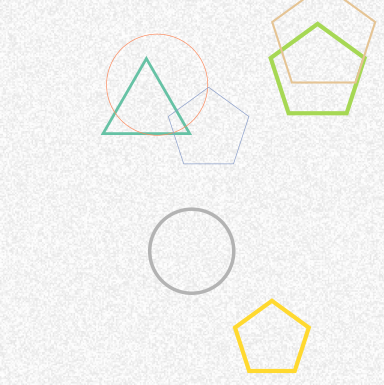[{"shape": "triangle", "thickness": 2, "radius": 0.65, "center": [0.38, 0.718]}, {"shape": "circle", "thickness": 0.5, "radius": 0.66, "center": [0.408, 0.78]}, {"shape": "pentagon", "thickness": 0.5, "radius": 0.55, "center": [0.542, 0.663]}, {"shape": "pentagon", "thickness": 3, "radius": 0.64, "center": [0.825, 0.81]}, {"shape": "pentagon", "thickness": 3, "radius": 0.5, "center": [0.706, 0.118]}, {"shape": "pentagon", "thickness": 1.5, "radius": 0.7, "center": [0.841, 0.899]}, {"shape": "circle", "thickness": 2.5, "radius": 0.55, "center": [0.498, 0.348]}]